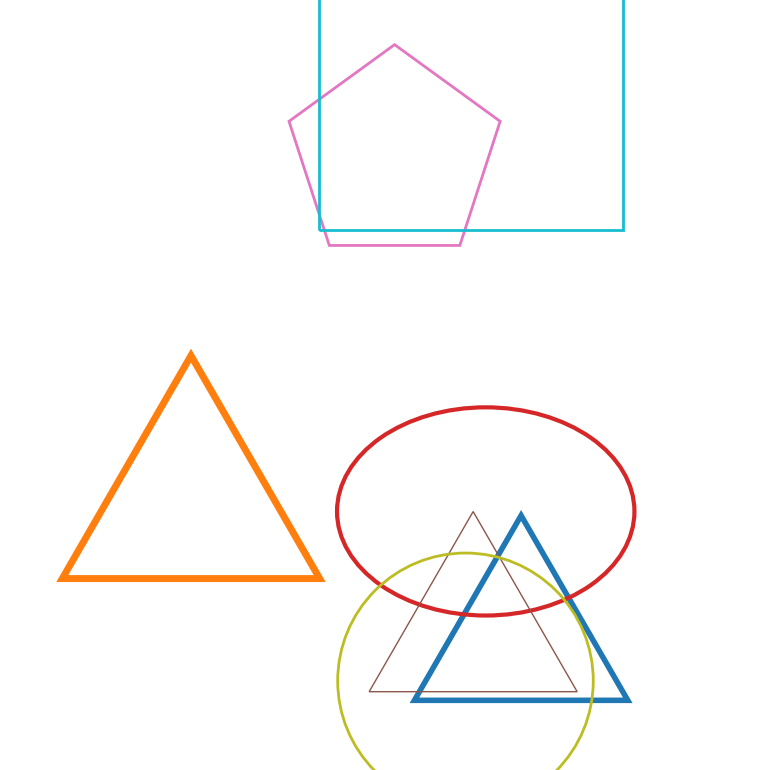[{"shape": "triangle", "thickness": 2, "radius": 0.8, "center": [0.677, 0.17]}, {"shape": "triangle", "thickness": 2.5, "radius": 0.96, "center": [0.248, 0.345]}, {"shape": "oval", "thickness": 1.5, "radius": 0.97, "center": [0.631, 0.336]}, {"shape": "triangle", "thickness": 0.5, "radius": 0.78, "center": [0.614, 0.18]}, {"shape": "pentagon", "thickness": 1, "radius": 0.72, "center": [0.512, 0.798]}, {"shape": "circle", "thickness": 1, "radius": 0.83, "center": [0.605, 0.116]}, {"shape": "square", "thickness": 1, "radius": 0.99, "center": [0.611, 0.899]}]